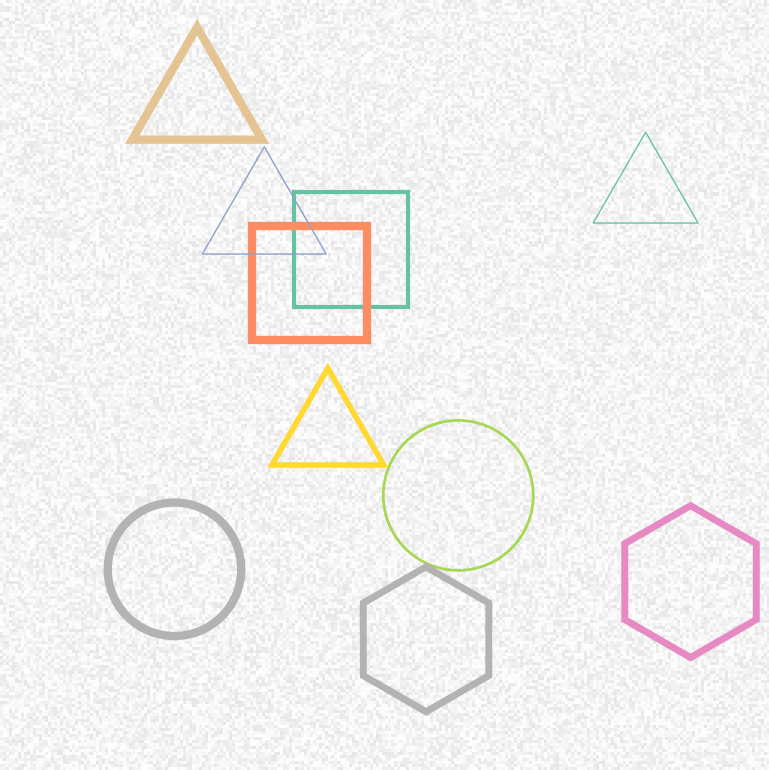[{"shape": "square", "thickness": 1.5, "radius": 0.37, "center": [0.456, 0.676]}, {"shape": "triangle", "thickness": 0.5, "radius": 0.39, "center": [0.838, 0.75]}, {"shape": "square", "thickness": 3, "radius": 0.37, "center": [0.402, 0.632]}, {"shape": "triangle", "thickness": 0.5, "radius": 0.46, "center": [0.343, 0.716]}, {"shape": "hexagon", "thickness": 2.5, "radius": 0.49, "center": [0.897, 0.245]}, {"shape": "circle", "thickness": 1, "radius": 0.49, "center": [0.595, 0.357]}, {"shape": "triangle", "thickness": 2, "radius": 0.42, "center": [0.426, 0.438]}, {"shape": "triangle", "thickness": 3, "radius": 0.49, "center": [0.256, 0.867]}, {"shape": "circle", "thickness": 3, "radius": 0.43, "center": [0.227, 0.261]}, {"shape": "hexagon", "thickness": 2.5, "radius": 0.47, "center": [0.553, 0.17]}]